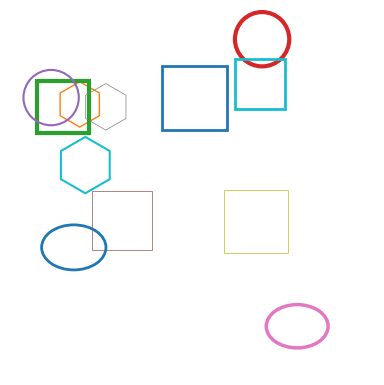[{"shape": "oval", "thickness": 2, "radius": 0.42, "center": [0.192, 0.357]}, {"shape": "square", "thickness": 2, "radius": 0.42, "center": [0.505, 0.745]}, {"shape": "hexagon", "thickness": 1, "radius": 0.29, "center": [0.207, 0.729]}, {"shape": "square", "thickness": 3, "radius": 0.34, "center": [0.163, 0.722]}, {"shape": "circle", "thickness": 3, "radius": 0.35, "center": [0.681, 0.898]}, {"shape": "circle", "thickness": 1.5, "radius": 0.36, "center": [0.133, 0.747]}, {"shape": "square", "thickness": 0.5, "radius": 0.38, "center": [0.317, 0.427]}, {"shape": "oval", "thickness": 2.5, "radius": 0.4, "center": [0.772, 0.153]}, {"shape": "hexagon", "thickness": 0.5, "radius": 0.3, "center": [0.275, 0.722]}, {"shape": "square", "thickness": 0.5, "radius": 0.41, "center": [0.665, 0.424]}, {"shape": "hexagon", "thickness": 1.5, "radius": 0.37, "center": [0.222, 0.571]}, {"shape": "square", "thickness": 2, "radius": 0.32, "center": [0.675, 0.782]}]